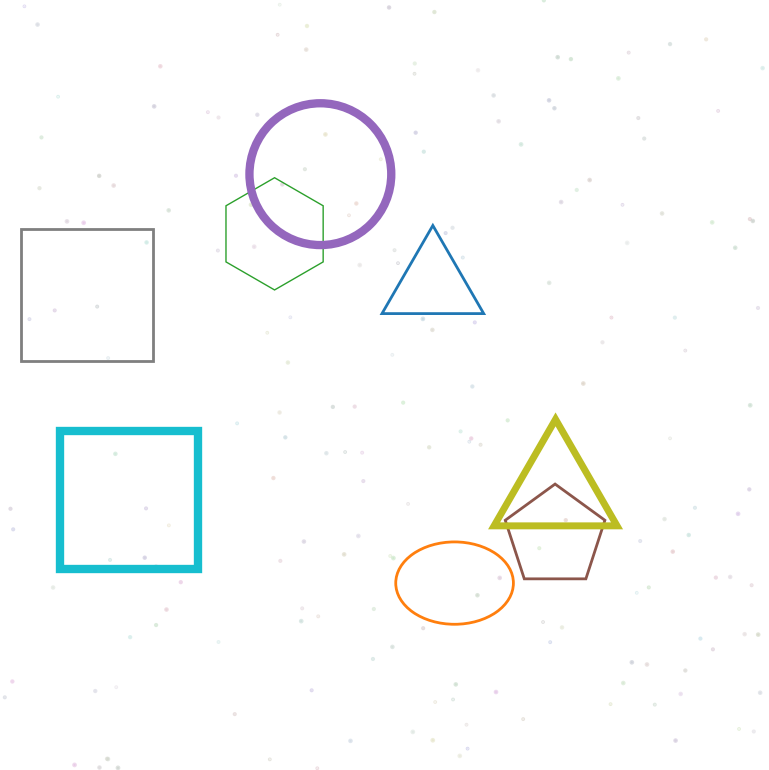[{"shape": "triangle", "thickness": 1, "radius": 0.38, "center": [0.562, 0.631]}, {"shape": "oval", "thickness": 1, "radius": 0.38, "center": [0.59, 0.243]}, {"shape": "hexagon", "thickness": 0.5, "radius": 0.36, "center": [0.357, 0.696]}, {"shape": "circle", "thickness": 3, "radius": 0.46, "center": [0.416, 0.774]}, {"shape": "pentagon", "thickness": 1, "radius": 0.34, "center": [0.721, 0.303]}, {"shape": "square", "thickness": 1, "radius": 0.43, "center": [0.113, 0.617]}, {"shape": "triangle", "thickness": 2.5, "radius": 0.46, "center": [0.722, 0.363]}, {"shape": "square", "thickness": 3, "radius": 0.45, "center": [0.167, 0.351]}]